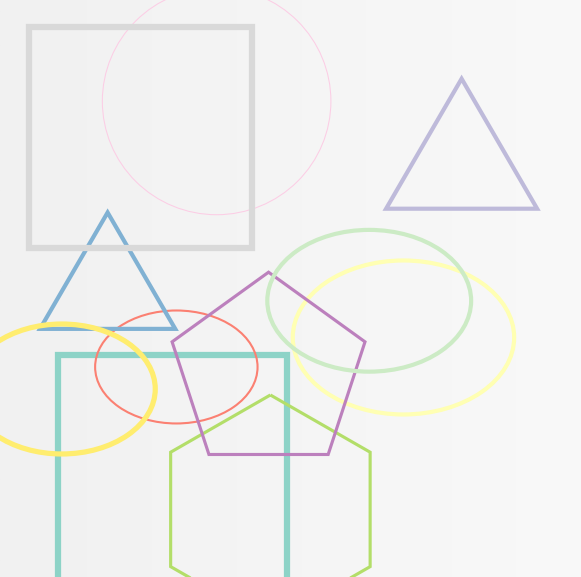[{"shape": "square", "thickness": 3, "radius": 0.98, "center": [0.297, 0.189]}, {"shape": "oval", "thickness": 2, "radius": 0.95, "center": [0.694, 0.415]}, {"shape": "triangle", "thickness": 2, "radius": 0.75, "center": [0.794, 0.713]}, {"shape": "oval", "thickness": 1, "radius": 0.7, "center": [0.303, 0.364]}, {"shape": "triangle", "thickness": 2, "radius": 0.67, "center": [0.185, 0.497]}, {"shape": "hexagon", "thickness": 1.5, "radius": 0.99, "center": [0.465, 0.117]}, {"shape": "circle", "thickness": 0.5, "radius": 0.98, "center": [0.373, 0.824]}, {"shape": "square", "thickness": 3, "radius": 0.96, "center": [0.242, 0.761]}, {"shape": "pentagon", "thickness": 1.5, "radius": 0.87, "center": [0.462, 0.353]}, {"shape": "oval", "thickness": 2, "radius": 0.88, "center": [0.635, 0.478]}, {"shape": "oval", "thickness": 2.5, "radius": 0.8, "center": [0.106, 0.326]}]